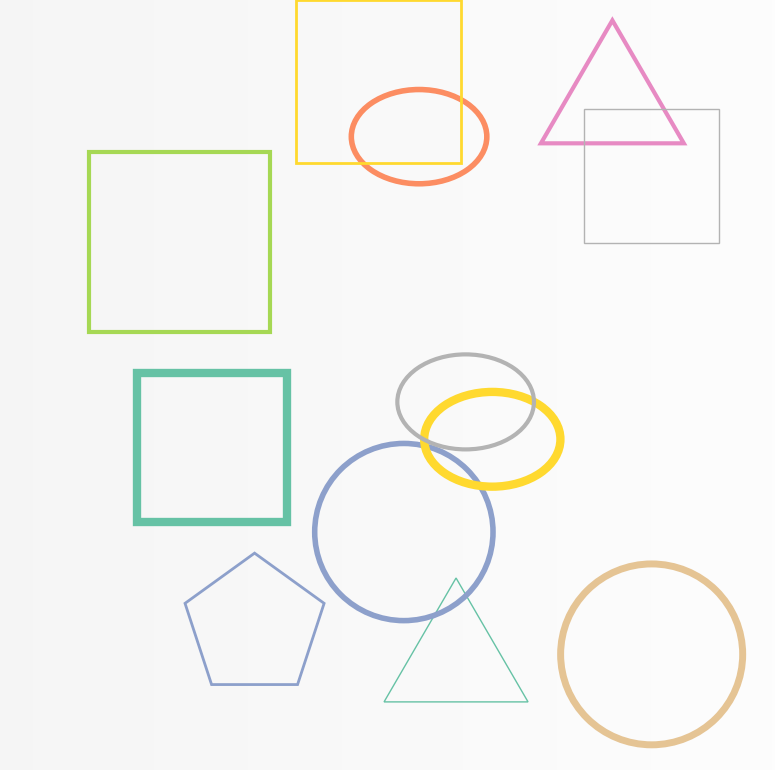[{"shape": "square", "thickness": 3, "radius": 0.49, "center": [0.273, 0.419]}, {"shape": "triangle", "thickness": 0.5, "radius": 0.54, "center": [0.588, 0.142]}, {"shape": "oval", "thickness": 2, "radius": 0.44, "center": [0.541, 0.823]}, {"shape": "pentagon", "thickness": 1, "radius": 0.47, "center": [0.328, 0.187]}, {"shape": "circle", "thickness": 2, "radius": 0.58, "center": [0.521, 0.309]}, {"shape": "triangle", "thickness": 1.5, "radius": 0.53, "center": [0.79, 0.867]}, {"shape": "square", "thickness": 1.5, "radius": 0.58, "center": [0.232, 0.686]}, {"shape": "square", "thickness": 1, "radius": 0.53, "center": [0.488, 0.894]}, {"shape": "oval", "thickness": 3, "radius": 0.44, "center": [0.635, 0.429]}, {"shape": "circle", "thickness": 2.5, "radius": 0.59, "center": [0.841, 0.15]}, {"shape": "square", "thickness": 0.5, "radius": 0.44, "center": [0.841, 0.772]}, {"shape": "oval", "thickness": 1.5, "radius": 0.44, "center": [0.601, 0.478]}]